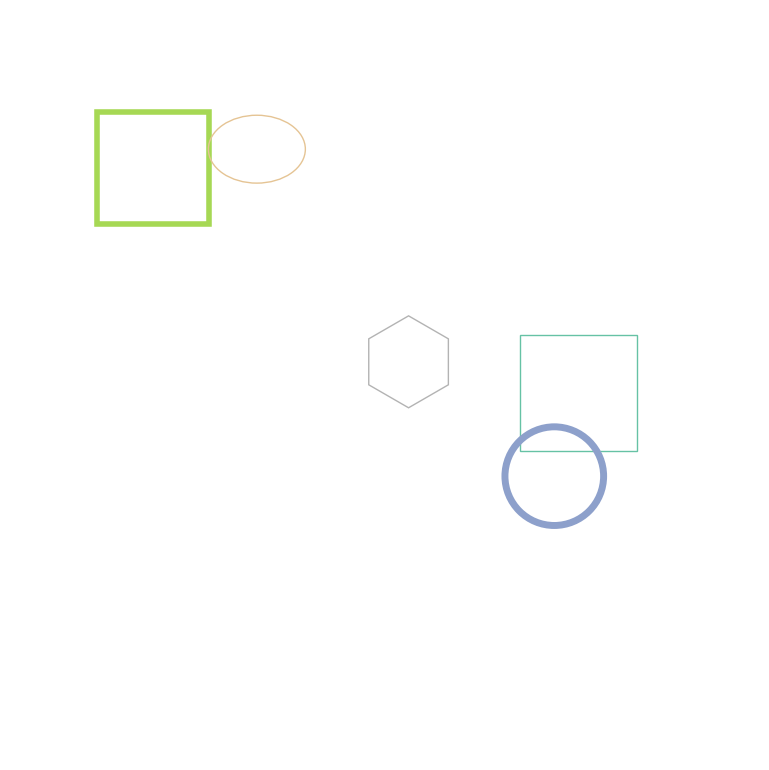[{"shape": "square", "thickness": 0.5, "radius": 0.38, "center": [0.751, 0.49]}, {"shape": "circle", "thickness": 2.5, "radius": 0.32, "center": [0.72, 0.382]}, {"shape": "square", "thickness": 2, "radius": 0.36, "center": [0.199, 0.781]}, {"shape": "oval", "thickness": 0.5, "radius": 0.31, "center": [0.334, 0.806]}, {"shape": "hexagon", "thickness": 0.5, "radius": 0.3, "center": [0.531, 0.53]}]